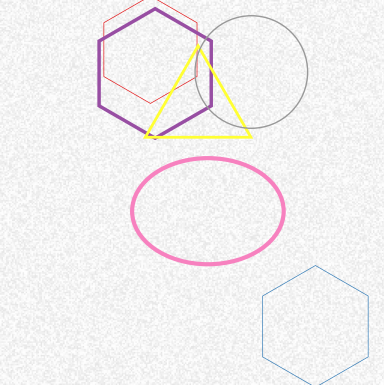[{"shape": "hexagon", "thickness": 0.5, "radius": 0.7, "center": [0.391, 0.871]}, {"shape": "hexagon", "thickness": 0.5, "radius": 0.79, "center": [0.819, 0.152]}, {"shape": "hexagon", "thickness": 2.5, "radius": 0.84, "center": [0.403, 0.809]}, {"shape": "triangle", "thickness": 2, "radius": 0.79, "center": [0.515, 0.723]}, {"shape": "oval", "thickness": 3, "radius": 0.98, "center": [0.54, 0.451]}, {"shape": "circle", "thickness": 1, "radius": 0.73, "center": [0.653, 0.813]}]